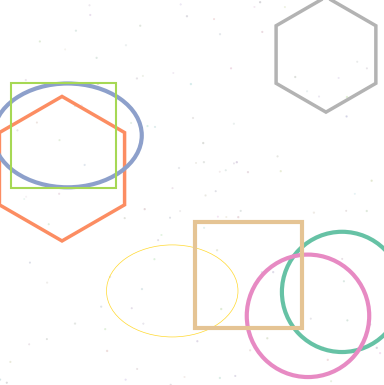[{"shape": "circle", "thickness": 3, "radius": 0.78, "center": [0.888, 0.242]}, {"shape": "hexagon", "thickness": 2.5, "radius": 0.94, "center": [0.161, 0.562]}, {"shape": "oval", "thickness": 3, "radius": 0.96, "center": [0.176, 0.648]}, {"shape": "circle", "thickness": 3, "radius": 0.8, "center": [0.8, 0.18]}, {"shape": "square", "thickness": 1.5, "radius": 0.68, "center": [0.165, 0.648]}, {"shape": "oval", "thickness": 0.5, "radius": 0.85, "center": [0.447, 0.244]}, {"shape": "square", "thickness": 3, "radius": 0.69, "center": [0.646, 0.286]}, {"shape": "hexagon", "thickness": 2.5, "radius": 0.75, "center": [0.847, 0.858]}]